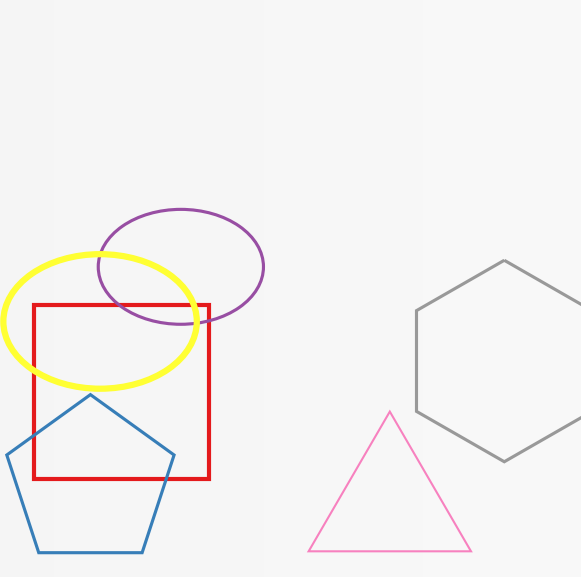[{"shape": "square", "thickness": 2, "radius": 0.75, "center": [0.209, 0.32]}, {"shape": "pentagon", "thickness": 1.5, "radius": 0.76, "center": [0.156, 0.164]}, {"shape": "oval", "thickness": 1.5, "radius": 0.71, "center": [0.311, 0.537]}, {"shape": "oval", "thickness": 3, "radius": 0.83, "center": [0.172, 0.443]}, {"shape": "triangle", "thickness": 1, "radius": 0.81, "center": [0.671, 0.125]}, {"shape": "hexagon", "thickness": 1.5, "radius": 0.87, "center": [0.868, 0.374]}]